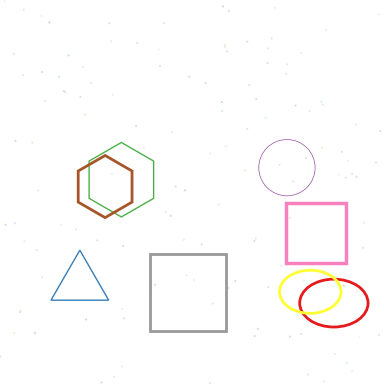[{"shape": "oval", "thickness": 2, "radius": 0.44, "center": [0.867, 0.213]}, {"shape": "triangle", "thickness": 1, "radius": 0.43, "center": [0.207, 0.264]}, {"shape": "hexagon", "thickness": 1, "radius": 0.48, "center": [0.315, 0.533]}, {"shape": "circle", "thickness": 0.5, "radius": 0.37, "center": [0.745, 0.564]}, {"shape": "oval", "thickness": 2, "radius": 0.4, "center": [0.806, 0.242]}, {"shape": "hexagon", "thickness": 2, "radius": 0.4, "center": [0.273, 0.515]}, {"shape": "square", "thickness": 2.5, "radius": 0.39, "center": [0.82, 0.394]}, {"shape": "square", "thickness": 2, "radius": 0.5, "center": [0.488, 0.24]}]